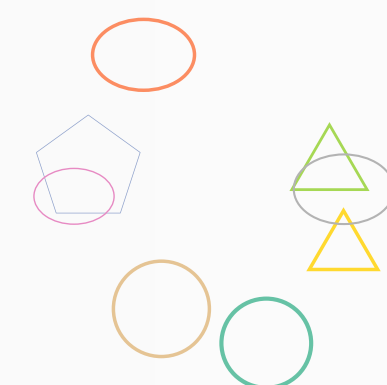[{"shape": "circle", "thickness": 3, "radius": 0.58, "center": [0.687, 0.109]}, {"shape": "oval", "thickness": 2.5, "radius": 0.66, "center": [0.37, 0.858]}, {"shape": "pentagon", "thickness": 0.5, "radius": 0.7, "center": [0.228, 0.56]}, {"shape": "oval", "thickness": 1, "radius": 0.52, "center": [0.191, 0.49]}, {"shape": "triangle", "thickness": 2, "radius": 0.56, "center": [0.85, 0.564]}, {"shape": "triangle", "thickness": 2.5, "radius": 0.51, "center": [0.886, 0.351]}, {"shape": "circle", "thickness": 2.5, "radius": 0.62, "center": [0.417, 0.198]}, {"shape": "oval", "thickness": 1.5, "radius": 0.65, "center": [0.887, 0.508]}]